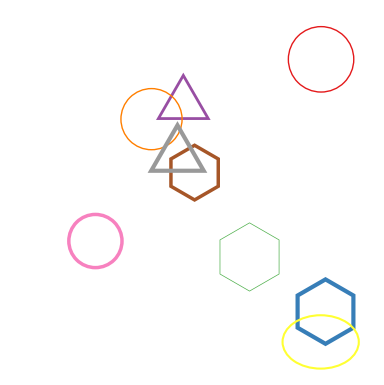[{"shape": "circle", "thickness": 1, "radius": 0.42, "center": [0.834, 0.846]}, {"shape": "hexagon", "thickness": 3, "radius": 0.42, "center": [0.845, 0.191]}, {"shape": "hexagon", "thickness": 0.5, "radius": 0.44, "center": [0.648, 0.333]}, {"shape": "triangle", "thickness": 2, "radius": 0.37, "center": [0.476, 0.729]}, {"shape": "circle", "thickness": 1, "radius": 0.4, "center": [0.394, 0.691]}, {"shape": "oval", "thickness": 1.5, "radius": 0.5, "center": [0.833, 0.112]}, {"shape": "hexagon", "thickness": 2.5, "radius": 0.35, "center": [0.505, 0.552]}, {"shape": "circle", "thickness": 2.5, "radius": 0.35, "center": [0.248, 0.374]}, {"shape": "triangle", "thickness": 3, "radius": 0.39, "center": [0.461, 0.596]}]